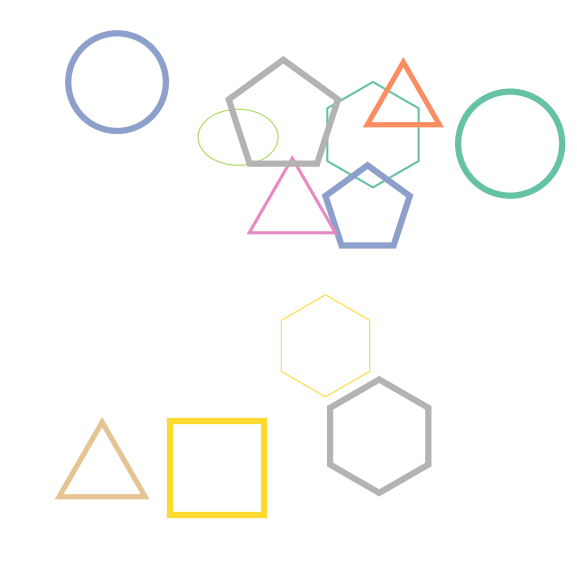[{"shape": "circle", "thickness": 3, "radius": 0.45, "center": [0.883, 0.75]}, {"shape": "hexagon", "thickness": 1, "radius": 0.46, "center": [0.646, 0.766]}, {"shape": "triangle", "thickness": 2.5, "radius": 0.36, "center": [0.698, 0.819]}, {"shape": "pentagon", "thickness": 3, "radius": 0.38, "center": [0.637, 0.636]}, {"shape": "circle", "thickness": 3, "radius": 0.42, "center": [0.203, 0.857]}, {"shape": "triangle", "thickness": 1.5, "radius": 0.43, "center": [0.506, 0.639]}, {"shape": "oval", "thickness": 0.5, "radius": 0.35, "center": [0.412, 0.761]}, {"shape": "hexagon", "thickness": 0.5, "radius": 0.44, "center": [0.564, 0.4]}, {"shape": "square", "thickness": 3, "radius": 0.41, "center": [0.375, 0.188]}, {"shape": "triangle", "thickness": 2.5, "radius": 0.43, "center": [0.177, 0.182]}, {"shape": "hexagon", "thickness": 3, "radius": 0.49, "center": [0.657, 0.244]}, {"shape": "pentagon", "thickness": 3, "radius": 0.5, "center": [0.491, 0.796]}]